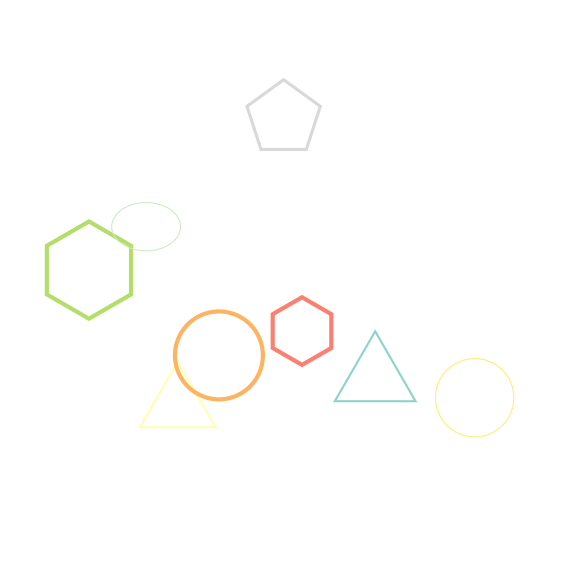[{"shape": "triangle", "thickness": 1, "radius": 0.4, "center": [0.65, 0.345]}, {"shape": "triangle", "thickness": 1, "radius": 0.38, "center": [0.308, 0.297]}, {"shape": "hexagon", "thickness": 2, "radius": 0.29, "center": [0.523, 0.426]}, {"shape": "circle", "thickness": 2, "radius": 0.38, "center": [0.379, 0.384]}, {"shape": "hexagon", "thickness": 2, "radius": 0.42, "center": [0.154, 0.531]}, {"shape": "pentagon", "thickness": 1.5, "radius": 0.33, "center": [0.491, 0.794]}, {"shape": "oval", "thickness": 0.5, "radius": 0.3, "center": [0.253, 0.607]}, {"shape": "circle", "thickness": 0.5, "radius": 0.34, "center": [0.822, 0.31]}]